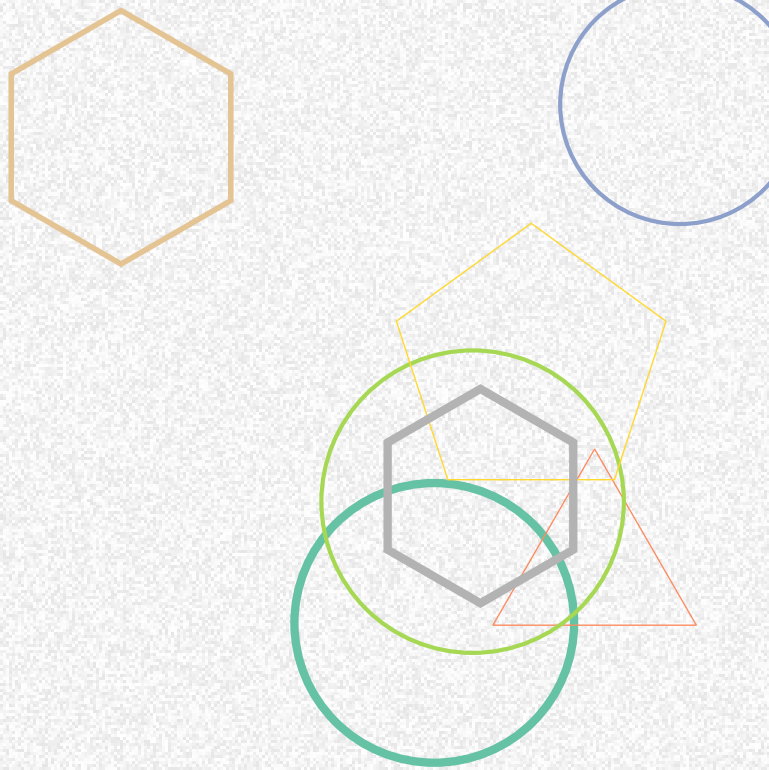[{"shape": "circle", "thickness": 3, "radius": 0.91, "center": [0.564, 0.191]}, {"shape": "triangle", "thickness": 0.5, "radius": 0.76, "center": [0.772, 0.264]}, {"shape": "circle", "thickness": 1.5, "radius": 0.78, "center": [0.883, 0.864]}, {"shape": "circle", "thickness": 1.5, "radius": 0.98, "center": [0.614, 0.349]}, {"shape": "pentagon", "thickness": 0.5, "radius": 0.92, "center": [0.69, 0.526]}, {"shape": "hexagon", "thickness": 2, "radius": 0.82, "center": [0.157, 0.822]}, {"shape": "hexagon", "thickness": 3, "radius": 0.7, "center": [0.624, 0.356]}]